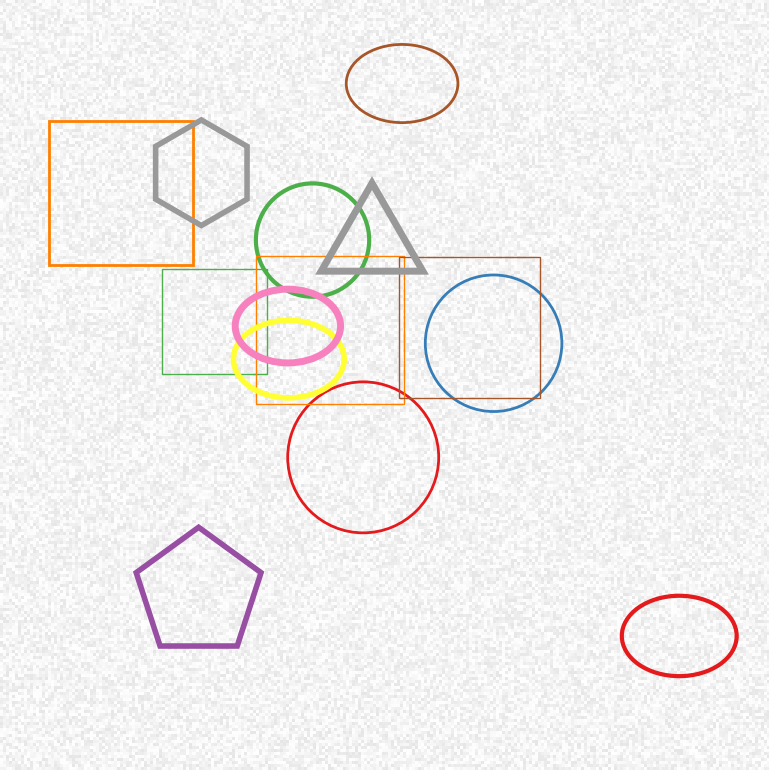[{"shape": "oval", "thickness": 1.5, "radius": 0.37, "center": [0.882, 0.174]}, {"shape": "circle", "thickness": 1, "radius": 0.49, "center": [0.472, 0.406]}, {"shape": "circle", "thickness": 1, "radius": 0.44, "center": [0.641, 0.554]}, {"shape": "square", "thickness": 0.5, "radius": 0.34, "center": [0.279, 0.583]}, {"shape": "circle", "thickness": 1.5, "radius": 0.37, "center": [0.406, 0.688]}, {"shape": "pentagon", "thickness": 2, "radius": 0.43, "center": [0.258, 0.23]}, {"shape": "square", "thickness": 0.5, "radius": 0.48, "center": [0.429, 0.572]}, {"shape": "square", "thickness": 1, "radius": 0.47, "center": [0.157, 0.749]}, {"shape": "oval", "thickness": 2, "radius": 0.36, "center": [0.375, 0.534]}, {"shape": "square", "thickness": 0.5, "radius": 0.46, "center": [0.61, 0.574]}, {"shape": "oval", "thickness": 1, "radius": 0.36, "center": [0.522, 0.892]}, {"shape": "oval", "thickness": 2.5, "radius": 0.34, "center": [0.374, 0.577]}, {"shape": "hexagon", "thickness": 2, "radius": 0.34, "center": [0.261, 0.776]}, {"shape": "triangle", "thickness": 2.5, "radius": 0.38, "center": [0.483, 0.686]}]